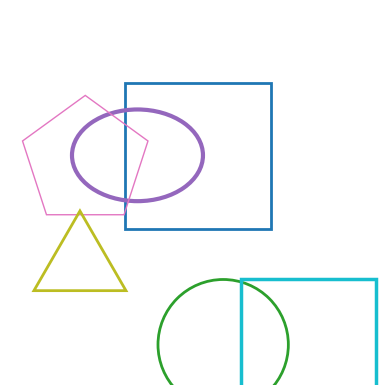[{"shape": "square", "thickness": 2, "radius": 0.95, "center": [0.514, 0.595]}, {"shape": "circle", "thickness": 2, "radius": 0.85, "center": [0.58, 0.105]}, {"shape": "oval", "thickness": 3, "radius": 0.85, "center": [0.357, 0.597]}, {"shape": "pentagon", "thickness": 1, "radius": 0.86, "center": [0.221, 0.581]}, {"shape": "triangle", "thickness": 2, "radius": 0.69, "center": [0.208, 0.314]}, {"shape": "square", "thickness": 2.5, "radius": 0.87, "center": [0.802, 0.101]}]